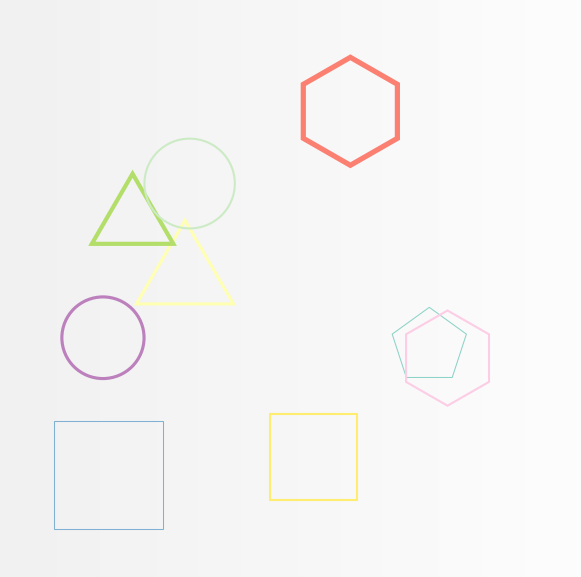[{"shape": "pentagon", "thickness": 0.5, "radius": 0.34, "center": [0.739, 0.4]}, {"shape": "triangle", "thickness": 1.5, "radius": 0.48, "center": [0.318, 0.521]}, {"shape": "hexagon", "thickness": 2.5, "radius": 0.47, "center": [0.603, 0.806]}, {"shape": "square", "thickness": 0.5, "radius": 0.47, "center": [0.186, 0.176]}, {"shape": "triangle", "thickness": 2, "radius": 0.4, "center": [0.228, 0.617]}, {"shape": "hexagon", "thickness": 1, "radius": 0.41, "center": [0.77, 0.379]}, {"shape": "circle", "thickness": 1.5, "radius": 0.35, "center": [0.177, 0.414]}, {"shape": "circle", "thickness": 1, "radius": 0.39, "center": [0.326, 0.681]}, {"shape": "square", "thickness": 1, "radius": 0.37, "center": [0.539, 0.208]}]